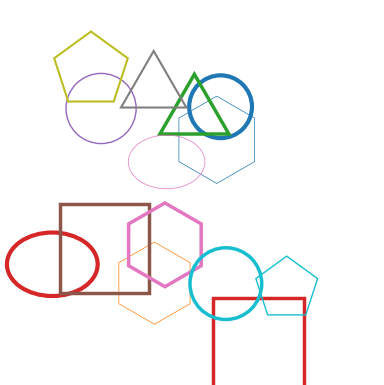[{"shape": "hexagon", "thickness": 0.5, "radius": 0.57, "center": [0.563, 0.637]}, {"shape": "circle", "thickness": 3, "radius": 0.41, "center": [0.573, 0.723]}, {"shape": "hexagon", "thickness": 0.5, "radius": 0.53, "center": [0.401, 0.264]}, {"shape": "triangle", "thickness": 2.5, "radius": 0.52, "center": [0.505, 0.704]}, {"shape": "square", "thickness": 2.5, "radius": 0.59, "center": [0.671, 0.106]}, {"shape": "oval", "thickness": 3, "radius": 0.59, "center": [0.136, 0.314]}, {"shape": "circle", "thickness": 1, "radius": 0.46, "center": [0.263, 0.718]}, {"shape": "square", "thickness": 2.5, "radius": 0.58, "center": [0.272, 0.355]}, {"shape": "hexagon", "thickness": 2.5, "radius": 0.54, "center": [0.428, 0.364]}, {"shape": "oval", "thickness": 0.5, "radius": 0.5, "center": [0.433, 0.579]}, {"shape": "triangle", "thickness": 1.5, "radius": 0.49, "center": [0.399, 0.77]}, {"shape": "pentagon", "thickness": 1.5, "radius": 0.5, "center": [0.236, 0.818]}, {"shape": "pentagon", "thickness": 1, "radius": 0.42, "center": [0.745, 0.25]}, {"shape": "circle", "thickness": 2.5, "radius": 0.47, "center": [0.587, 0.263]}]